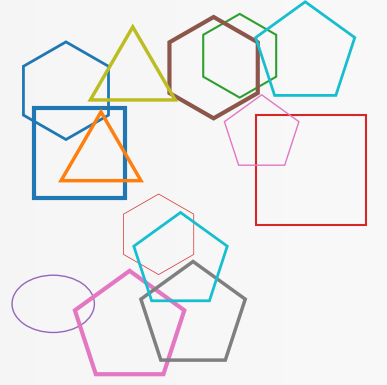[{"shape": "hexagon", "thickness": 2, "radius": 0.63, "center": [0.17, 0.764]}, {"shape": "square", "thickness": 3, "radius": 0.59, "center": [0.206, 0.602]}, {"shape": "triangle", "thickness": 2.5, "radius": 0.6, "center": [0.261, 0.59]}, {"shape": "hexagon", "thickness": 1.5, "radius": 0.54, "center": [0.619, 0.855]}, {"shape": "hexagon", "thickness": 0.5, "radius": 0.52, "center": [0.409, 0.391]}, {"shape": "square", "thickness": 1.5, "radius": 0.71, "center": [0.803, 0.559]}, {"shape": "oval", "thickness": 1, "radius": 0.53, "center": [0.137, 0.211]}, {"shape": "hexagon", "thickness": 3, "radius": 0.66, "center": [0.551, 0.824]}, {"shape": "pentagon", "thickness": 1, "radius": 0.51, "center": [0.675, 0.653]}, {"shape": "pentagon", "thickness": 3, "radius": 0.74, "center": [0.334, 0.148]}, {"shape": "pentagon", "thickness": 2.5, "radius": 0.71, "center": [0.498, 0.179]}, {"shape": "triangle", "thickness": 2.5, "radius": 0.63, "center": [0.343, 0.804]}, {"shape": "pentagon", "thickness": 2, "radius": 0.67, "center": [0.788, 0.861]}, {"shape": "pentagon", "thickness": 2, "radius": 0.63, "center": [0.466, 0.321]}]